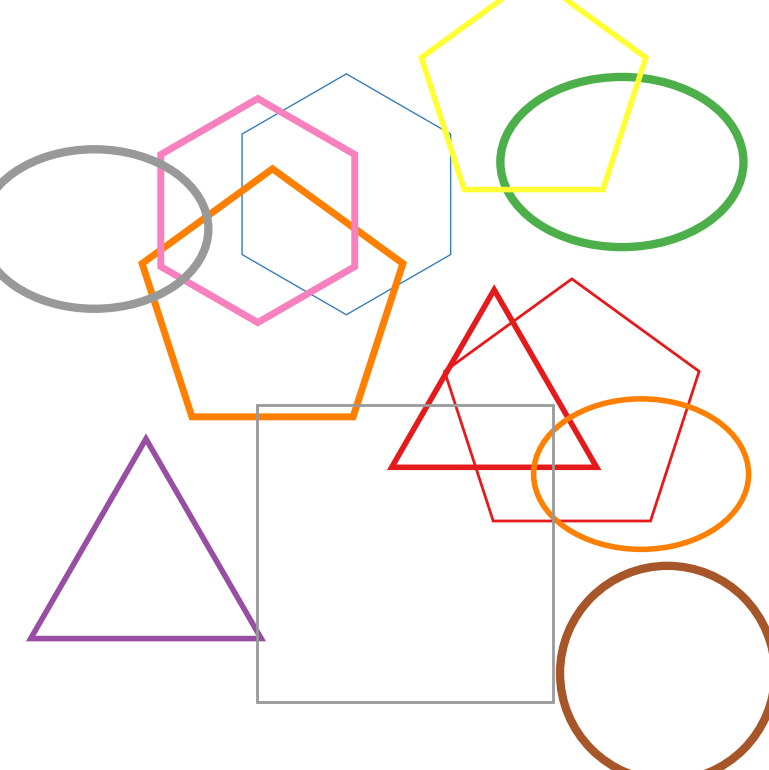[{"shape": "triangle", "thickness": 2, "radius": 0.77, "center": [0.642, 0.47]}, {"shape": "pentagon", "thickness": 1, "radius": 0.87, "center": [0.743, 0.464]}, {"shape": "hexagon", "thickness": 0.5, "radius": 0.78, "center": [0.45, 0.748]}, {"shape": "oval", "thickness": 3, "radius": 0.79, "center": [0.808, 0.79]}, {"shape": "triangle", "thickness": 2, "radius": 0.86, "center": [0.19, 0.257]}, {"shape": "pentagon", "thickness": 2.5, "radius": 0.89, "center": [0.354, 0.603]}, {"shape": "oval", "thickness": 2, "radius": 0.7, "center": [0.833, 0.384]}, {"shape": "pentagon", "thickness": 2, "radius": 0.77, "center": [0.693, 0.878]}, {"shape": "circle", "thickness": 3, "radius": 0.7, "center": [0.867, 0.126]}, {"shape": "hexagon", "thickness": 2.5, "radius": 0.73, "center": [0.335, 0.727]}, {"shape": "square", "thickness": 1, "radius": 0.96, "center": [0.526, 0.281]}, {"shape": "oval", "thickness": 3, "radius": 0.74, "center": [0.123, 0.703]}]